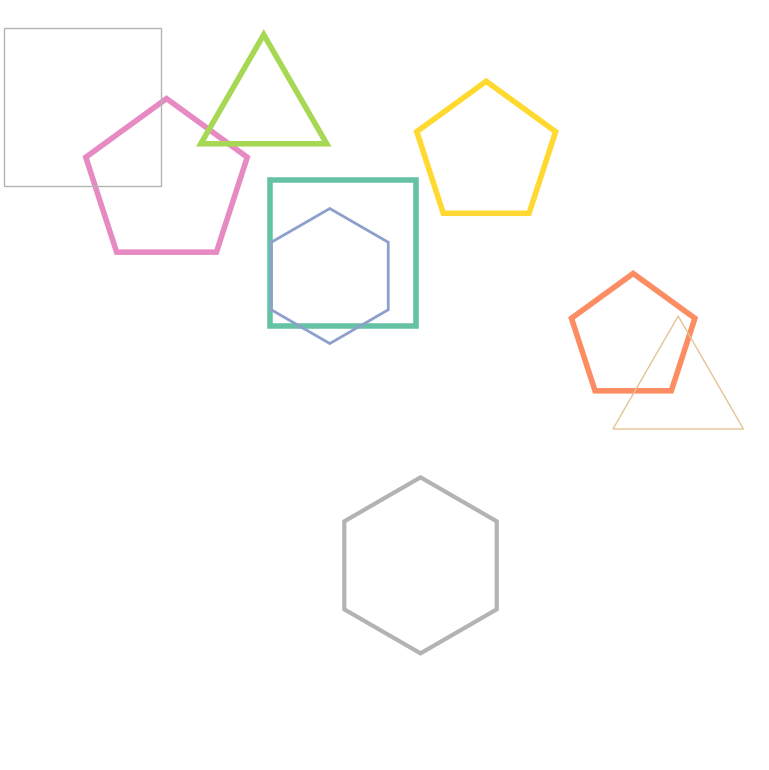[{"shape": "square", "thickness": 2, "radius": 0.48, "center": [0.445, 0.672]}, {"shape": "pentagon", "thickness": 2, "radius": 0.42, "center": [0.822, 0.561]}, {"shape": "hexagon", "thickness": 1, "radius": 0.44, "center": [0.428, 0.642]}, {"shape": "pentagon", "thickness": 2, "radius": 0.55, "center": [0.216, 0.762]}, {"shape": "triangle", "thickness": 2, "radius": 0.47, "center": [0.343, 0.861]}, {"shape": "pentagon", "thickness": 2, "radius": 0.47, "center": [0.631, 0.8]}, {"shape": "triangle", "thickness": 0.5, "radius": 0.49, "center": [0.881, 0.492]}, {"shape": "hexagon", "thickness": 1.5, "radius": 0.57, "center": [0.546, 0.266]}, {"shape": "square", "thickness": 0.5, "radius": 0.51, "center": [0.107, 0.861]}]